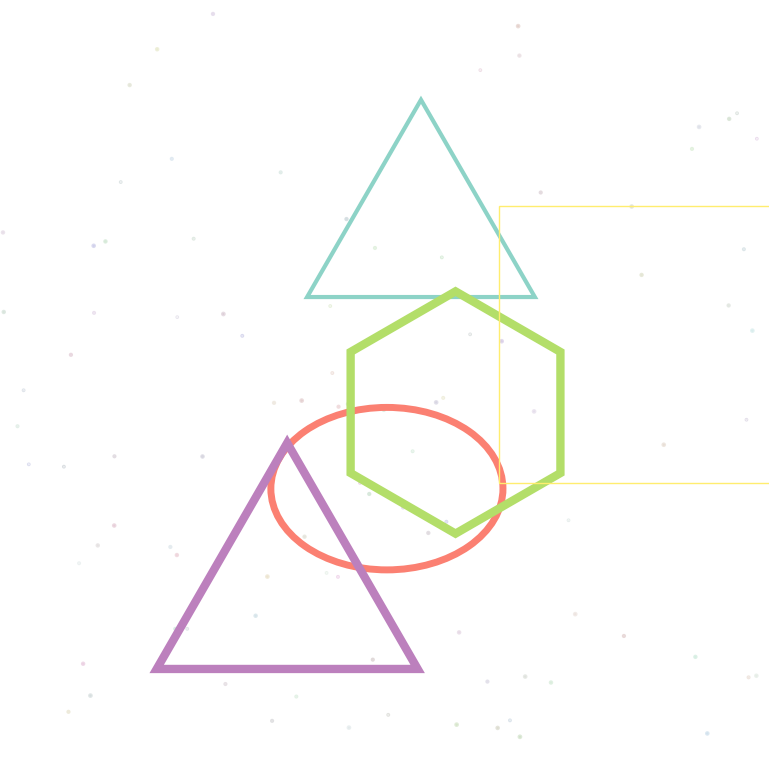[{"shape": "triangle", "thickness": 1.5, "radius": 0.85, "center": [0.547, 0.7]}, {"shape": "oval", "thickness": 2.5, "radius": 0.75, "center": [0.502, 0.365]}, {"shape": "hexagon", "thickness": 3, "radius": 0.79, "center": [0.592, 0.464]}, {"shape": "triangle", "thickness": 3, "radius": 0.98, "center": [0.373, 0.229]}, {"shape": "square", "thickness": 0.5, "radius": 0.9, "center": [0.829, 0.552]}]